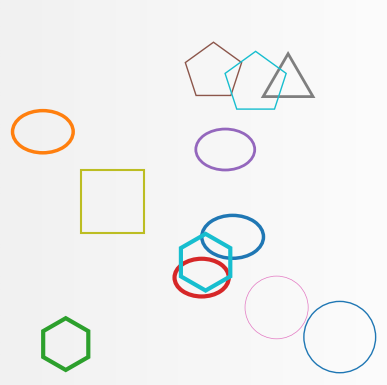[{"shape": "circle", "thickness": 1, "radius": 0.46, "center": [0.877, 0.124]}, {"shape": "oval", "thickness": 2.5, "radius": 0.4, "center": [0.6, 0.385]}, {"shape": "oval", "thickness": 2.5, "radius": 0.39, "center": [0.111, 0.658]}, {"shape": "hexagon", "thickness": 3, "radius": 0.34, "center": [0.17, 0.106]}, {"shape": "oval", "thickness": 3, "radius": 0.35, "center": [0.52, 0.279]}, {"shape": "oval", "thickness": 2, "radius": 0.38, "center": [0.581, 0.612]}, {"shape": "pentagon", "thickness": 1, "radius": 0.38, "center": [0.551, 0.814]}, {"shape": "circle", "thickness": 0.5, "radius": 0.41, "center": [0.714, 0.201]}, {"shape": "triangle", "thickness": 2, "radius": 0.37, "center": [0.743, 0.786]}, {"shape": "square", "thickness": 1.5, "radius": 0.41, "center": [0.291, 0.477]}, {"shape": "pentagon", "thickness": 1, "radius": 0.41, "center": [0.66, 0.784]}, {"shape": "hexagon", "thickness": 3, "radius": 0.37, "center": [0.531, 0.319]}]